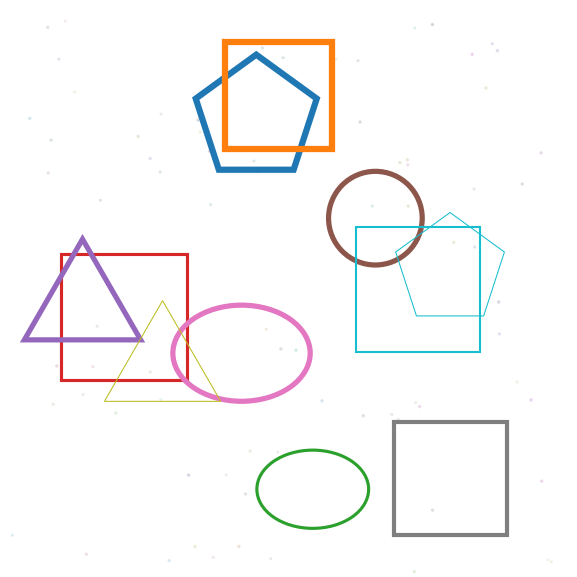[{"shape": "pentagon", "thickness": 3, "radius": 0.55, "center": [0.444, 0.794]}, {"shape": "square", "thickness": 3, "radius": 0.46, "center": [0.482, 0.834]}, {"shape": "oval", "thickness": 1.5, "radius": 0.48, "center": [0.542, 0.152]}, {"shape": "square", "thickness": 1.5, "radius": 0.55, "center": [0.215, 0.45]}, {"shape": "triangle", "thickness": 2.5, "radius": 0.58, "center": [0.143, 0.469]}, {"shape": "circle", "thickness": 2.5, "radius": 0.41, "center": [0.65, 0.621]}, {"shape": "oval", "thickness": 2.5, "radius": 0.59, "center": [0.418, 0.388]}, {"shape": "square", "thickness": 2, "radius": 0.49, "center": [0.781, 0.171]}, {"shape": "triangle", "thickness": 0.5, "radius": 0.58, "center": [0.282, 0.362]}, {"shape": "pentagon", "thickness": 0.5, "radius": 0.49, "center": [0.779, 0.532]}, {"shape": "square", "thickness": 1, "radius": 0.54, "center": [0.724, 0.497]}]